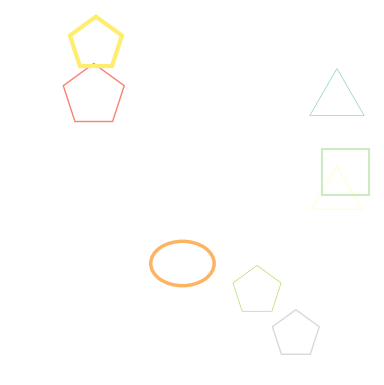[{"shape": "triangle", "thickness": 0.5, "radius": 0.41, "center": [0.875, 0.74]}, {"shape": "triangle", "thickness": 0.5, "radius": 0.38, "center": [0.875, 0.494]}, {"shape": "pentagon", "thickness": 1, "radius": 0.42, "center": [0.244, 0.752]}, {"shape": "oval", "thickness": 2.5, "radius": 0.41, "center": [0.474, 0.316]}, {"shape": "pentagon", "thickness": 0.5, "radius": 0.33, "center": [0.668, 0.245]}, {"shape": "pentagon", "thickness": 1, "radius": 0.32, "center": [0.768, 0.132]}, {"shape": "square", "thickness": 1.5, "radius": 0.3, "center": [0.898, 0.553]}, {"shape": "pentagon", "thickness": 3, "radius": 0.35, "center": [0.249, 0.886]}]